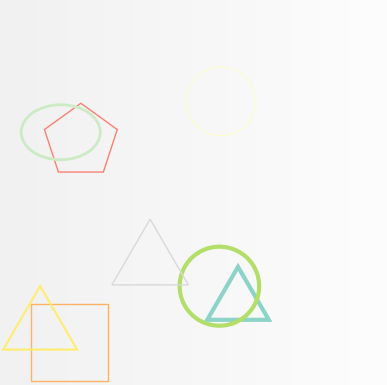[{"shape": "triangle", "thickness": 3, "radius": 0.46, "center": [0.614, 0.215]}, {"shape": "circle", "thickness": 0.5, "radius": 0.45, "center": [0.57, 0.737]}, {"shape": "pentagon", "thickness": 1, "radius": 0.49, "center": [0.209, 0.633]}, {"shape": "square", "thickness": 1, "radius": 0.5, "center": [0.18, 0.11]}, {"shape": "circle", "thickness": 3, "radius": 0.51, "center": [0.566, 0.257]}, {"shape": "triangle", "thickness": 1, "radius": 0.57, "center": [0.387, 0.317]}, {"shape": "oval", "thickness": 2, "radius": 0.51, "center": [0.157, 0.657]}, {"shape": "triangle", "thickness": 1.5, "radius": 0.55, "center": [0.104, 0.147]}]